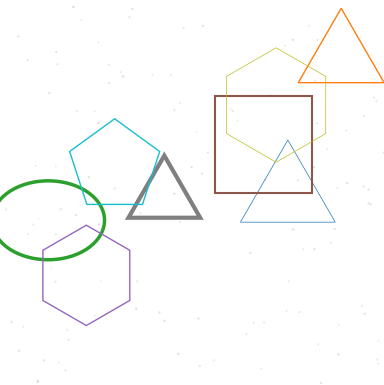[{"shape": "triangle", "thickness": 0.5, "radius": 0.71, "center": [0.748, 0.494]}, {"shape": "triangle", "thickness": 1, "radius": 0.64, "center": [0.886, 0.85]}, {"shape": "oval", "thickness": 2.5, "radius": 0.73, "center": [0.125, 0.428]}, {"shape": "hexagon", "thickness": 1, "radius": 0.65, "center": [0.224, 0.285]}, {"shape": "square", "thickness": 1.5, "radius": 0.63, "center": [0.684, 0.624]}, {"shape": "triangle", "thickness": 3, "radius": 0.54, "center": [0.427, 0.488]}, {"shape": "hexagon", "thickness": 0.5, "radius": 0.74, "center": [0.717, 0.727]}, {"shape": "pentagon", "thickness": 1, "radius": 0.61, "center": [0.298, 0.569]}]